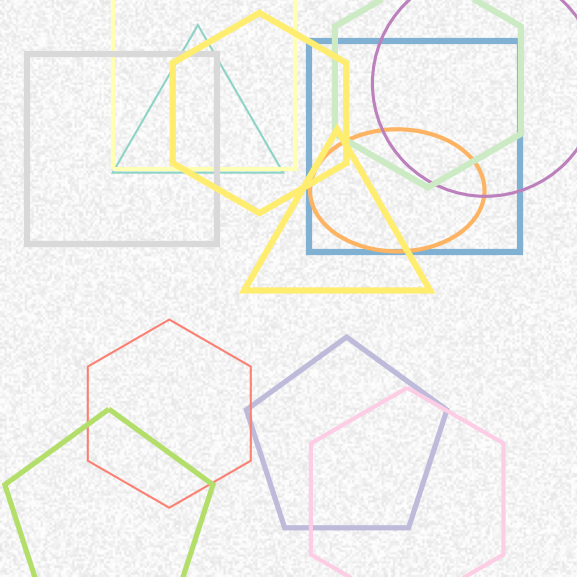[{"shape": "triangle", "thickness": 1, "radius": 0.85, "center": [0.343, 0.785]}, {"shape": "square", "thickness": 2, "radius": 0.79, "center": [0.354, 0.864]}, {"shape": "pentagon", "thickness": 2.5, "radius": 0.91, "center": [0.6, 0.233]}, {"shape": "hexagon", "thickness": 1, "radius": 0.81, "center": [0.293, 0.283]}, {"shape": "square", "thickness": 3, "radius": 0.91, "center": [0.718, 0.745]}, {"shape": "oval", "thickness": 2, "radius": 0.76, "center": [0.688, 0.67]}, {"shape": "pentagon", "thickness": 2.5, "radius": 0.95, "center": [0.189, 0.101]}, {"shape": "hexagon", "thickness": 2, "radius": 0.96, "center": [0.705, 0.135]}, {"shape": "square", "thickness": 3, "radius": 0.82, "center": [0.212, 0.74]}, {"shape": "circle", "thickness": 1.5, "radius": 0.98, "center": [0.841, 0.855]}, {"shape": "hexagon", "thickness": 3, "radius": 0.93, "center": [0.741, 0.86]}, {"shape": "hexagon", "thickness": 3, "radius": 0.87, "center": [0.449, 0.803]}, {"shape": "triangle", "thickness": 3, "radius": 0.93, "center": [0.584, 0.589]}]